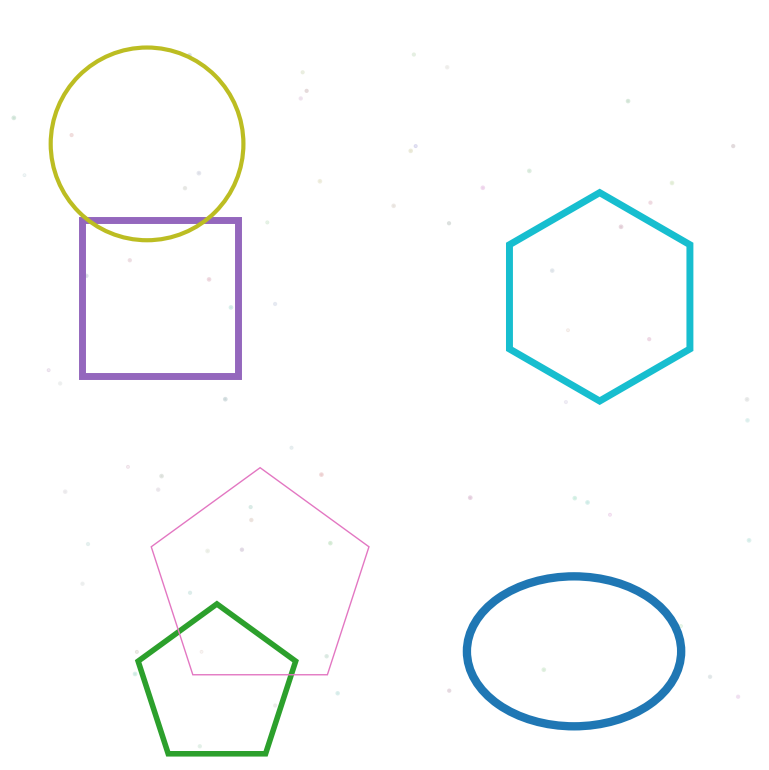[{"shape": "oval", "thickness": 3, "radius": 0.7, "center": [0.746, 0.154]}, {"shape": "pentagon", "thickness": 2, "radius": 0.54, "center": [0.282, 0.108]}, {"shape": "square", "thickness": 2.5, "radius": 0.51, "center": [0.208, 0.613]}, {"shape": "pentagon", "thickness": 0.5, "radius": 0.74, "center": [0.338, 0.244]}, {"shape": "circle", "thickness": 1.5, "radius": 0.63, "center": [0.191, 0.813]}, {"shape": "hexagon", "thickness": 2.5, "radius": 0.68, "center": [0.779, 0.614]}]